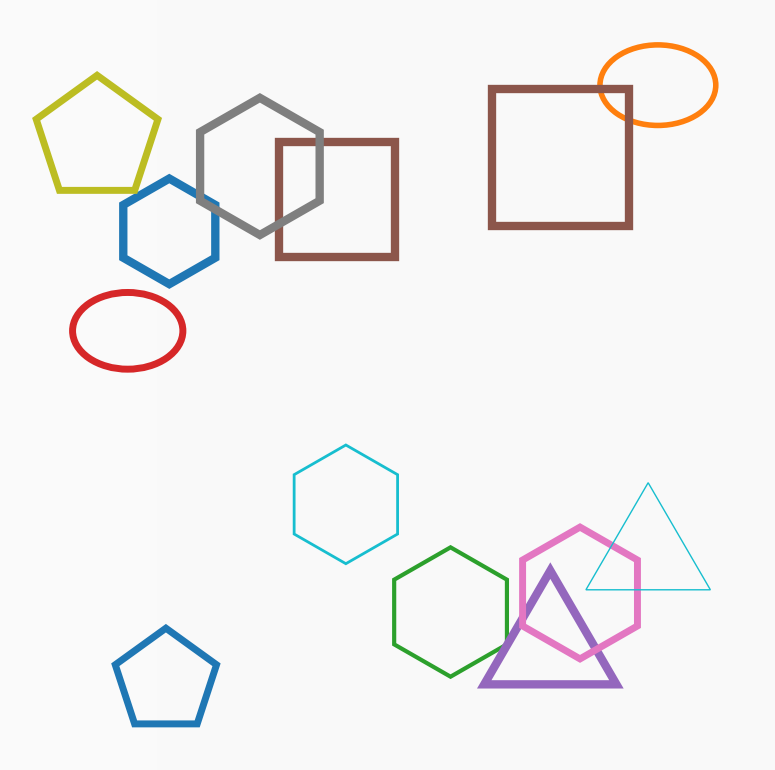[{"shape": "hexagon", "thickness": 3, "radius": 0.34, "center": [0.218, 0.7]}, {"shape": "pentagon", "thickness": 2.5, "radius": 0.34, "center": [0.214, 0.115]}, {"shape": "oval", "thickness": 2, "radius": 0.37, "center": [0.849, 0.889]}, {"shape": "hexagon", "thickness": 1.5, "radius": 0.42, "center": [0.581, 0.205]}, {"shape": "oval", "thickness": 2.5, "radius": 0.36, "center": [0.165, 0.57]}, {"shape": "triangle", "thickness": 3, "radius": 0.49, "center": [0.71, 0.16]}, {"shape": "square", "thickness": 3, "radius": 0.44, "center": [0.723, 0.795]}, {"shape": "square", "thickness": 3, "radius": 0.37, "center": [0.435, 0.741]}, {"shape": "hexagon", "thickness": 2.5, "radius": 0.43, "center": [0.748, 0.23]}, {"shape": "hexagon", "thickness": 3, "radius": 0.45, "center": [0.335, 0.784]}, {"shape": "pentagon", "thickness": 2.5, "radius": 0.41, "center": [0.125, 0.82]}, {"shape": "hexagon", "thickness": 1, "radius": 0.39, "center": [0.446, 0.345]}, {"shape": "triangle", "thickness": 0.5, "radius": 0.46, "center": [0.836, 0.28]}]